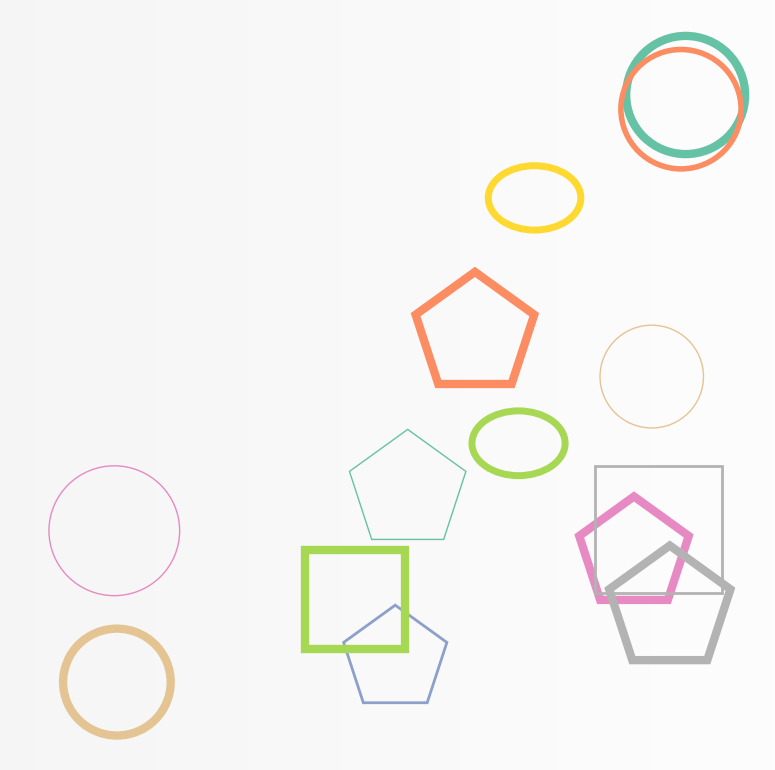[{"shape": "pentagon", "thickness": 0.5, "radius": 0.39, "center": [0.526, 0.363]}, {"shape": "circle", "thickness": 3, "radius": 0.38, "center": [0.885, 0.877]}, {"shape": "pentagon", "thickness": 3, "radius": 0.4, "center": [0.613, 0.566]}, {"shape": "circle", "thickness": 2, "radius": 0.39, "center": [0.879, 0.858]}, {"shape": "pentagon", "thickness": 1, "radius": 0.35, "center": [0.51, 0.144]}, {"shape": "circle", "thickness": 0.5, "radius": 0.42, "center": [0.147, 0.311]}, {"shape": "pentagon", "thickness": 3, "radius": 0.37, "center": [0.818, 0.281]}, {"shape": "oval", "thickness": 2.5, "radius": 0.3, "center": [0.669, 0.424]}, {"shape": "square", "thickness": 3, "radius": 0.32, "center": [0.458, 0.222]}, {"shape": "oval", "thickness": 2.5, "radius": 0.3, "center": [0.69, 0.743]}, {"shape": "circle", "thickness": 0.5, "radius": 0.33, "center": [0.841, 0.511]}, {"shape": "circle", "thickness": 3, "radius": 0.35, "center": [0.151, 0.114]}, {"shape": "pentagon", "thickness": 3, "radius": 0.41, "center": [0.864, 0.209]}, {"shape": "square", "thickness": 1, "radius": 0.41, "center": [0.85, 0.312]}]